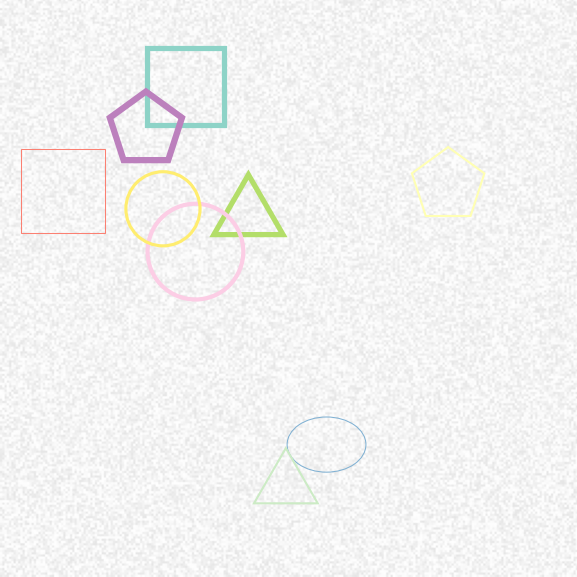[{"shape": "square", "thickness": 2.5, "radius": 0.33, "center": [0.321, 0.849]}, {"shape": "pentagon", "thickness": 1, "radius": 0.33, "center": [0.776, 0.679]}, {"shape": "square", "thickness": 0.5, "radius": 0.36, "center": [0.108, 0.668]}, {"shape": "oval", "thickness": 0.5, "radius": 0.34, "center": [0.565, 0.229]}, {"shape": "triangle", "thickness": 2.5, "radius": 0.35, "center": [0.43, 0.627]}, {"shape": "circle", "thickness": 2, "radius": 0.41, "center": [0.338, 0.563]}, {"shape": "pentagon", "thickness": 3, "radius": 0.33, "center": [0.253, 0.775]}, {"shape": "triangle", "thickness": 1, "radius": 0.32, "center": [0.495, 0.159]}, {"shape": "circle", "thickness": 1.5, "radius": 0.32, "center": [0.282, 0.638]}]